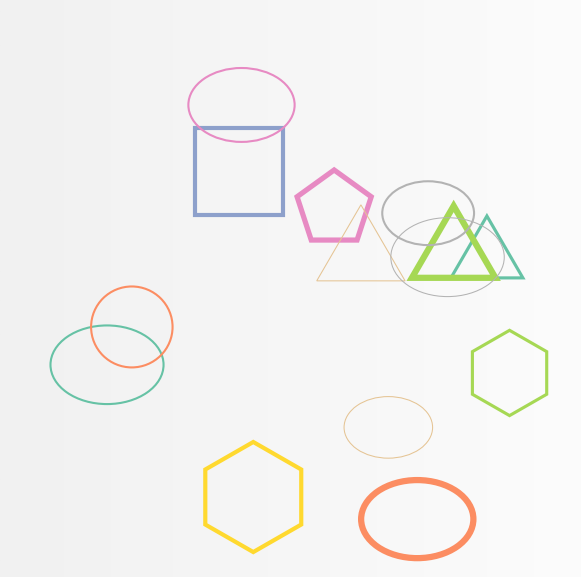[{"shape": "oval", "thickness": 1, "radius": 0.49, "center": [0.184, 0.368]}, {"shape": "triangle", "thickness": 1.5, "radius": 0.36, "center": [0.838, 0.554]}, {"shape": "oval", "thickness": 3, "radius": 0.48, "center": [0.718, 0.1]}, {"shape": "circle", "thickness": 1, "radius": 0.35, "center": [0.227, 0.433]}, {"shape": "square", "thickness": 2, "radius": 0.38, "center": [0.411, 0.702]}, {"shape": "pentagon", "thickness": 2.5, "radius": 0.34, "center": [0.575, 0.638]}, {"shape": "oval", "thickness": 1, "radius": 0.46, "center": [0.415, 0.817]}, {"shape": "hexagon", "thickness": 1.5, "radius": 0.37, "center": [0.877, 0.353]}, {"shape": "triangle", "thickness": 3, "radius": 0.41, "center": [0.781, 0.56]}, {"shape": "hexagon", "thickness": 2, "radius": 0.48, "center": [0.436, 0.138]}, {"shape": "triangle", "thickness": 0.5, "radius": 0.44, "center": [0.621, 0.557]}, {"shape": "oval", "thickness": 0.5, "radius": 0.38, "center": [0.668, 0.259]}, {"shape": "oval", "thickness": 0.5, "radius": 0.49, "center": [0.77, 0.554]}, {"shape": "oval", "thickness": 1, "radius": 0.39, "center": [0.737, 0.63]}]